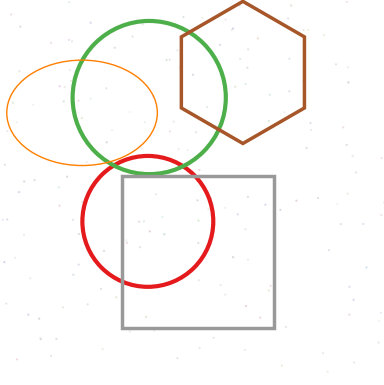[{"shape": "circle", "thickness": 3, "radius": 0.85, "center": [0.384, 0.425]}, {"shape": "circle", "thickness": 3, "radius": 0.99, "center": [0.388, 0.747]}, {"shape": "oval", "thickness": 1, "radius": 0.98, "center": [0.213, 0.707]}, {"shape": "hexagon", "thickness": 2.5, "radius": 0.92, "center": [0.631, 0.812]}, {"shape": "square", "thickness": 2.5, "radius": 0.99, "center": [0.514, 0.345]}]